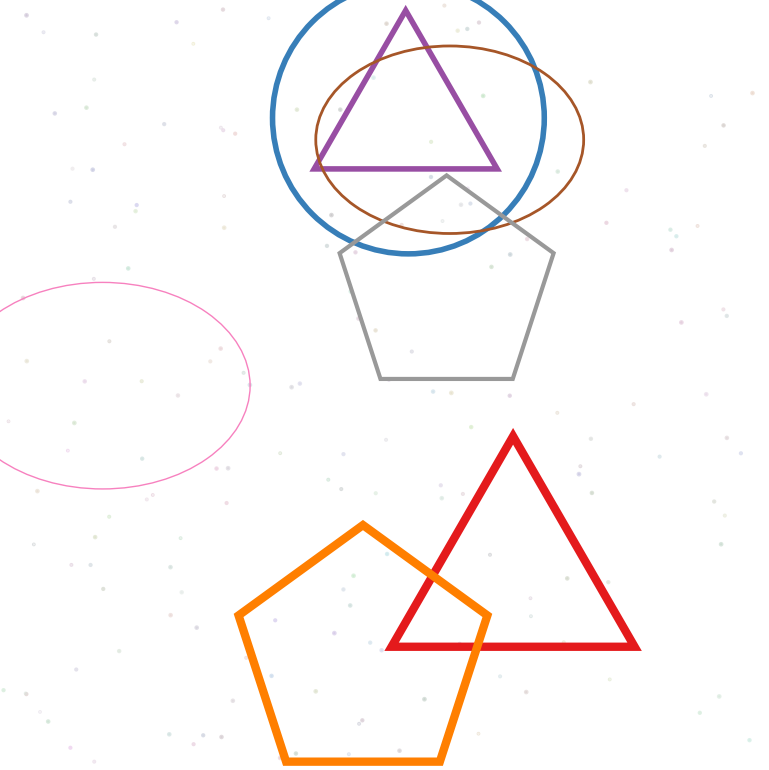[{"shape": "triangle", "thickness": 3, "radius": 0.91, "center": [0.666, 0.251]}, {"shape": "circle", "thickness": 2, "radius": 0.88, "center": [0.53, 0.847]}, {"shape": "triangle", "thickness": 2, "radius": 0.69, "center": [0.527, 0.849]}, {"shape": "pentagon", "thickness": 3, "radius": 0.85, "center": [0.471, 0.148]}, {"shape": "oval", "thickness": 1, "radius": 0.87, "center": [0.584, 0.819]}, {"shape": "oval", "thickness": 0.5, "radius": 0.96, "center": [0.133, 0.499]}, {"shape": "pentagon", "thickness": 1.5, "radius": 0.73, "center": [0.58, 0.626]}]